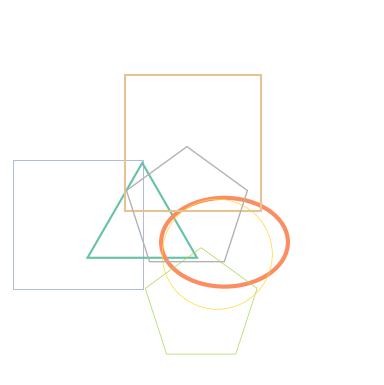[{"shape": "triangle", "thickness": 1.5, "radius": 0.82, "center": [0.37, 0.413]}, {"shape": "oval", "thickness": 3, "radius": 0.82, "center": [0.583, 0.371]}, {"shape": "square", "thickness": 0.5, "radius": 0.84, "center": [0.202, 0.417]}, {"shape": "pentagon", "thickness": 0.5, "radius": 0.76, "center": [0.523, 0.204]}, {"shape": "circle", "thickness": 0.5, "radius": 0.72, "center": [0.564, 0.34]}, {"shape": "square", "thickness": 1.5, "radius": 0.88, "center": [0.501, 0.628]}, {"shape": "pentagon", "thickness": 1, "radius": 0.83, "center": [0.486, 0.454]}]